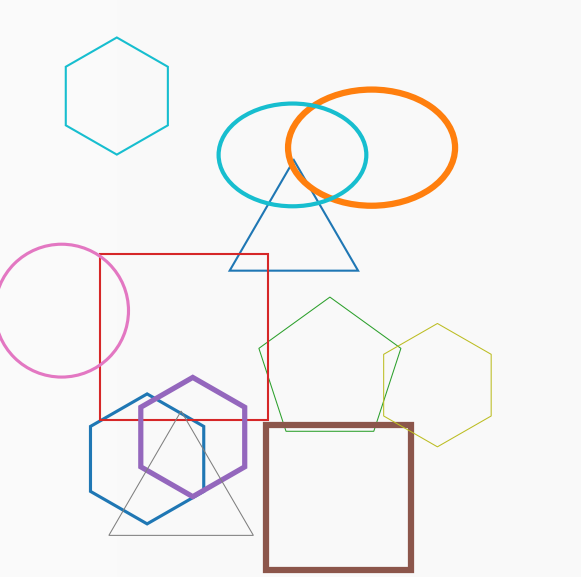[{"shape": "hexagon", "thickness": 1.5, "radius": 0.56, "center": [0.253, 0.205]}, {"shape": "triangle", "thickness": 1, "radius": 0.64, "center": [0.506, 0.594]}, {"shape": "oval", "thickness": 3, "radius": 0.72, "center": [0.639, 0.743]}, {"shape": "pentagon", "thickness": 0.5, "radius": 0.64, "center": [0.568, 0.356]}, {"shape": "square", "thickness": 1, "radius": 0.72, "center": [0.316, 0.415]}, {"shape": "hexagon", "thickness": 2.5, "radius": 0.52, "center": [0.332, 0.242]}, {"shape": "square", "thickness": 3, "radius": 0.63, "center": [0.583, 0.138]}, {"shape": "circle", "thickness": 1.5, "radius": 0.58, "center": [0.106, 0.461]}, {"shape": "triangle", "thickness": 0.5, "radius": 0.72, "center": [0.312, 0.144]}, {"shape": "hexagon", "thickness": 0.5, "radius": 0.53, "center": [0.753, 0.332]}, {"shape": "oval", "thickness": 2, "radius": 0.64, "center": [0.503, 0.731]}, {"shape": "hexagon", "thickness": 1, "radius": 0.51, "center": [0.201, 0.833]}]